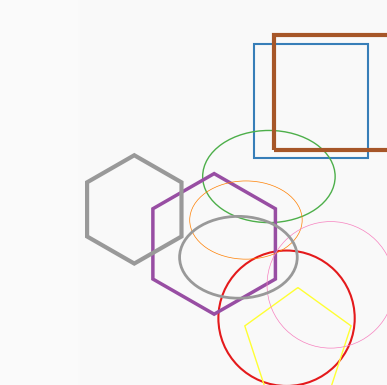[{"shape": "circle", "thickness": 1.5, "radius": 0.88, "center": [0.739, 0.173]}, {"shape": "square", "thickness": 1.5, "radius": 0.74, "center": [0.804, 0.737]}, {"shape": "oval", "thickness": 1, "radius": 0.85, "center": [0.694, 0.541]}, {"shape": "hexagon", "thickness": 2.5, "radius": 0.91, "center": [0.553, 0.367]}, {"shape": "oval", "thickness": 0.5, "radius": 0.73, "center": [0.635, 0.428]}, {"shape": "pentagon", "thickness": 1, "radius": 0.72, "center": [0.769, 0.109]}, {"shape": "square", "thickness": 3, "radius": 0.75, "center": [0.855, 0.759]}, {"shape": "circle", "thickness": 0.5, "radius": 0.82, "center": [0.853, 0.26]}, {"shape": "oval", "thickness": 2, "radius": 0.76, "center": [0.615, 0.332]}, {"shape": "hexagon", "thickness": 3, "radius": 0.7, "center": [0.347, 0.456]}]